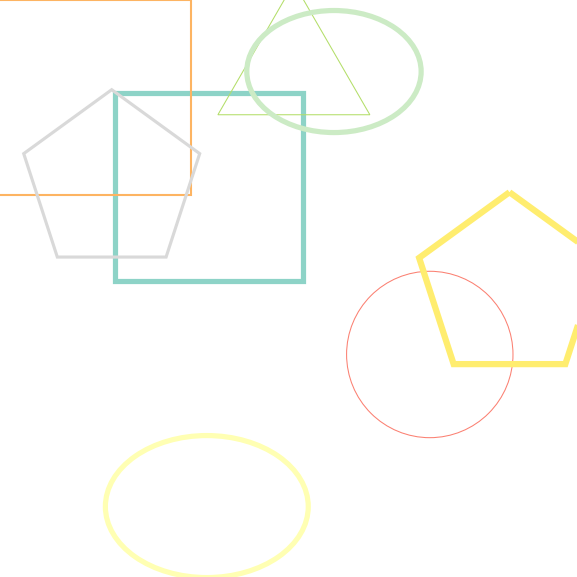[{"shape": "square", "thickness": 2.5, "radius": 0.81, "center": [0.362, 0.675]}, {"shape": "oval", "thickness": 2.5, "radius": 0.88, "center": [0.358, 0.122]}, {"shape": "circle", "thickness": 0.5, "radius": 0.72, "center": [0.744, 0.385]}, {"shape": "square", "thickness": 1, "radius": 0.84, "center": [0.162, 0.83]}, {"shape": "triangle", "thickness": 0.5, "radius": 0.76, "center": [0.509, 0.876]}, {"shape": "pentagon", "thickness": 1.5, "radius": 0.8, "center": [0.193, 0.684]}, {"shape": "oval", "thickness": 2.5, "radius": 0.75, "center": [0.578, 0.875]}, {"shape": "pentagon", "thickness": 3, "radius": 0.82, "center": [0.882, 0.502]}]